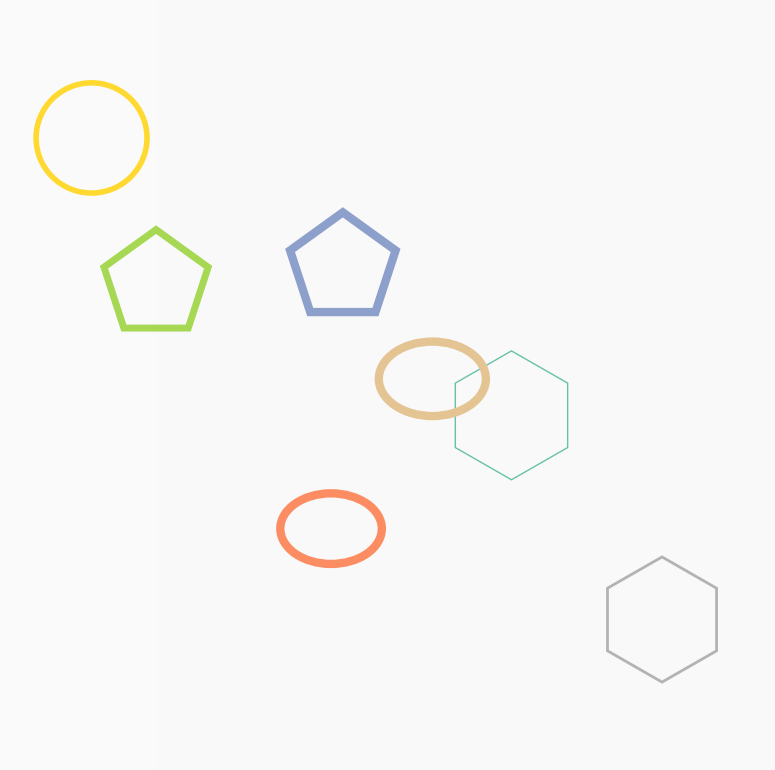[{"shape": "hexagon", "thickness": 0.5, "radius": 0.42, "center": [0.66, 0.461]}, {"shape": "oval", "thickness": 3, "radius": 0.33, "center": [0.427, 0.313]}, {"shape": "pentagon", "thickness": 3, "radius": 0.36, "center": [0.442, 0.653]}, {"shape": "pentagon", "thickness": 2.5, "radius": 0.35, "center": [0.201, 0.631]}, {"shape": "circle", "thickness": 2, "radius": 0.36, "center": [0.118, 0.821]}, {"shape": "oval", "thickness": 3, "radius": 0.35, "center": [0.558, 0.508]}, {"shape": "hexagon", "thickness": 1, "radius": 0.41, "center": [0.854, 0.195]}]